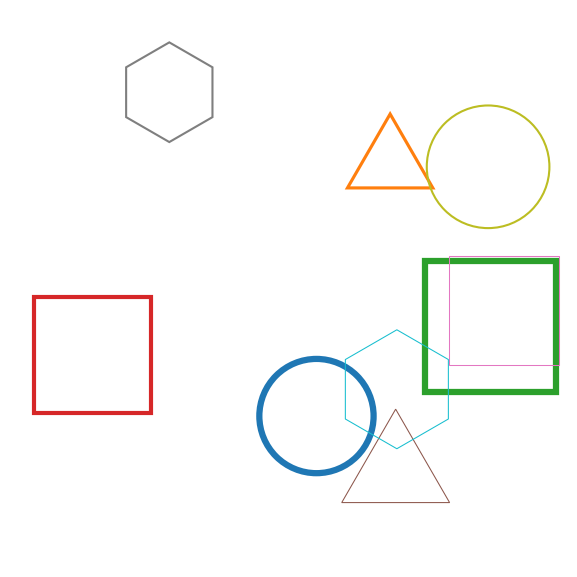[{"shape": "circle", "thickness": 3, "radius": 0.49, "center": [0.548, 0.279]}, {"shape": "triangle", "thickness": 1.5, "radius": 0.43, "center": [0.676, 0.716]}, {"shape": "square", "thickness": 3, "radius": 0.57, "center": [0.85, 0.433]}, {"shape": "square", "thickness": 2, "radius": 0.5, "center": [0.16, 0.385]}, {"shape": "triangle", "thickness": 0.5, "radius": 0.54, "center": [0.685, 0.183]}, {"shape": "square", "thickness": 0.5, "radius": 0.47, "center": [0.873, 0.461]}, {"shape": "hexagon", "thickness": 1, "radius": 0.43, "center": [0.293, 0.839]}, {"shape": "circle", "thickness": 1, "radius": 0.53, "center": [0.845, 0.71]}, {"shape": "hexagon", "thickness": 0.5, "radius": 0.51, "center": [0.687, 0.325]}]